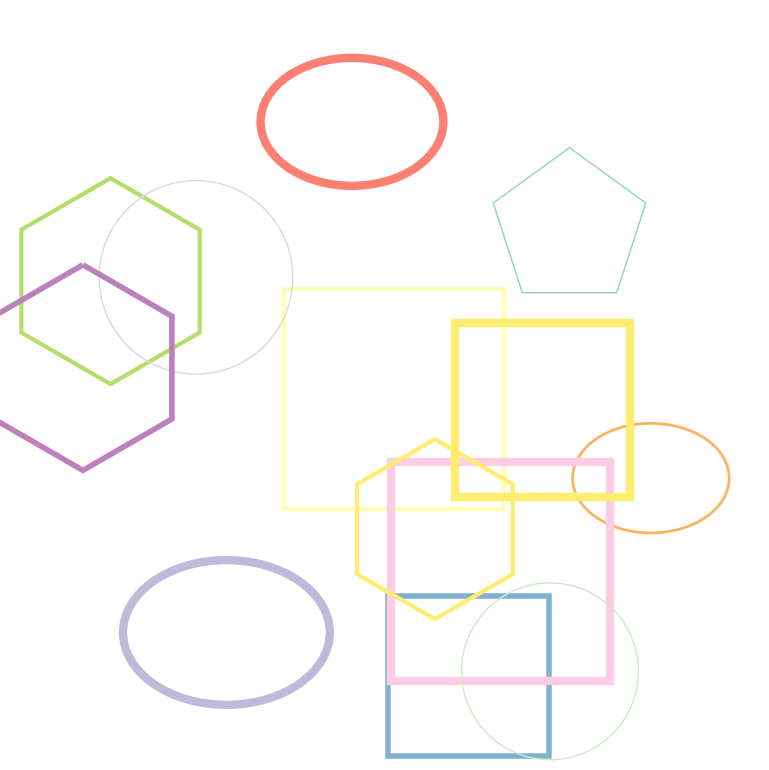[{"shape": "pentagon", "thickness": 0.5, "radius": 0.52, "center": [0.74, 0.704]}, {"shape": "square", "thickness": 1.5, "radius": 0.71, "center": [0.512, 0.482]}, {"shape": "oval", "thickness": 3, "radius": 0.67, "center": [0.294, 0.179]}, {"shape": "oval", "thickness": 3, "radius": 0.59, "center": [0.457, 0.842]}, {"shape": "square", "thickness": 2, "radius": 0.52, "center": [0.608, 0.122]}, {"shape": "oval", "thickness": 1, "radius": 0.51, "center": [0.845, 0.379]}, {"shape": "hexagon", "thickness": 1.5, "radius": 0.67, "center": [0.144, 0.635]}, {"shape": "square", "thickness": 3, "radius": 0.71, "center": [0.651, 0.258]}, {"shape": "circle", "thickness": 0.5, "radius": 0.63, "center": [0.255, 0.64]}, {"shape": "hexagon", "thickness": 2, "radius": 0.67, "center": [0.108, 0.523]}, {"shape": "circle", "thickness": 0.5, "radius": 0.57, "center": [0.714, 0.128]}, {"shape": "square", "thickness": 3, "radius": 0.57, "center": [0.704, 0.467]}, {"shape": "hexagon", "thickness": 1.5, "radius": 0.58, "center": [0.565, 0.313]}]